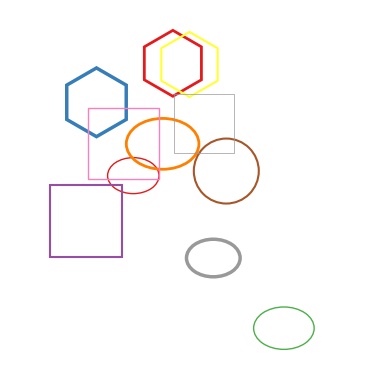[{"shape": "hexagon", "thickness": 2, "radius": 0.43, "center": [0.449, 0.836]}, {"shape": "oval", "thickness": 1, "radius": 0.33, "center": [0.346, 0.544]}, {"shape": "hexagon", "thickness": 2.5, "radius": 0.45, "center": [0.251, 0.734]}, {"shape": "oval", "thickness": 1, "radius": 0.39, "center": [0.737, 0.148]}, {"shape": "square", "thickness": 1.5, "radius": 0.47, "center": [0.224, 0.426]}, {"shape": "oval", "thickness": 2, "radius": 0.47, "center": [0.422, 0.626]}, {"shape": "hexagon", "thickness": 1.5, "radius": 0.42, "center": [0.492, 0.833]}, {"shape": "circle", "thickness": 1.5, "radius": 0.42, "center": [0.588, 0.556]}, {"shape": "square", "thickness": 1, "radius": 0.46, "center": [0.321, 0.627]}, {"shape": "oval", "thickness": 2.5, "radius": 0.35, "center": [0.554, 0.33]}, {"shape": "square", "thickness": 0.5, "radius": 0.39, "center": [0.53, 0.679]}]